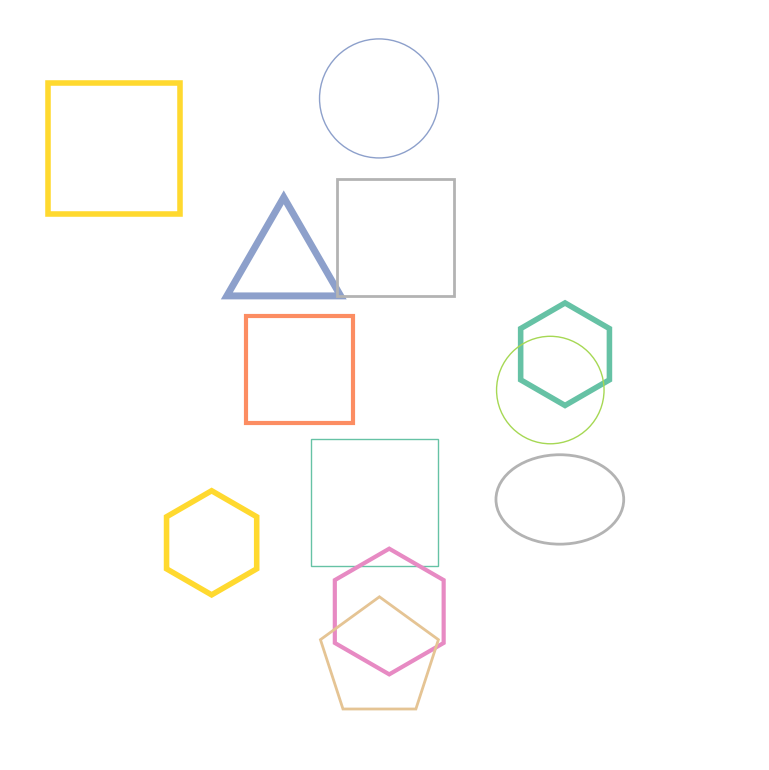[{"shape": "hexagon", "thickness": 2, "radius": 0.33, "center": [0.734, 0.54]}, {"shape": "square", "thickness": 0.5, "radius": 0.41, "center": [0.486, 0.347]}, {"shape": "square", "thickness": 1.5, "radius": 0.35, "center": [0.389, 0.52]}, {"shape": "triangle", "thickness": 2.5, "radius": 0.43, "center": [0.369, 0.658]}, {"shape": "circle", "thickness": 0.5, "radius": 0.39, "center": [0.492, 0.872]}, {"shape": "hexagon", "thickness": 1.5, "radius": 0.41, "center": [0.506, 0.206]}, {"shape": "circle", "thickness": 0.5, "radius": 0.35, "center": [0.715, 0.493]}, {"shape": "hexagon", "thickness": 2, "radius": 0.34, "center": [0.275, 0.295]}, {"shape": "square", "thickness": 2, "radius": 0.43, "center": [0.148, 0.807]}, {"shape": "pentagon", "thickness": 1, "radius": 0.4, "center": [0.493, 0.144]}, {"shape": "square", "thickness": 1, "radius": 0.38, "center": [0.514, 0.692]}, {"shape": "oval", "thickness": 1, "radius": 0.41, "center": [0.727, 0.351]}]